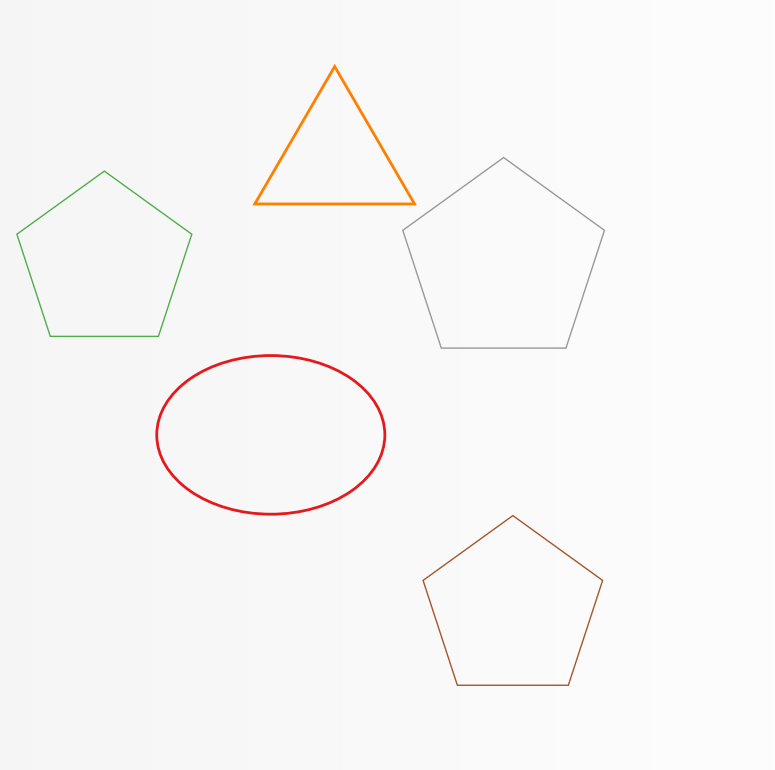[{"shape": "oval", "thickness": 1, "radius": 0.74, "center": [0.349, 0.435]}, {"shape": "pentagon", "thickness": 0.5, "radius": 0.59, "center": [0.135, 0.659]}, {"shape": "triangle", "thickness": 1, "radius": 0.6, "center": [0.432, 0.795]}, {"shape": "pentagon", "thickness": 0.5, "radius": 0.61, "center": [0.662, 0.209]}, {"shape": "pentagon", "thickness": 0.5, "radius": 0.68, "center": [0.65, 0.659]}]